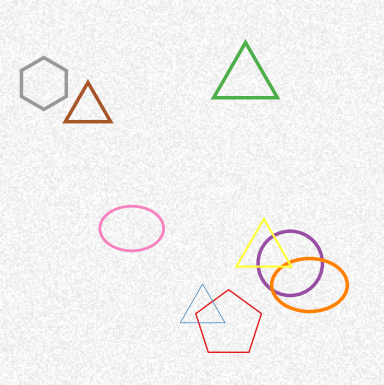[{"shape": "pentagon", "thickness": 1, "radius": 0.45, "center": [0.594, 0.158]}, {"shape": "triangle", "thickness": 0.5, "radius": 0.34, "center": [0.526, 0.195]}, {"shape": "triangle", "thickness": 2.5, "radius": 0.48, "center": [0.638, 0.794]}, {"shape": "circle", "thickness": 2.5, "radius": 0.42, "center": [0.754, 0.316]}, {"shape": "oval", "thickness": 2.5, "radius": 0.49, "center": [0.804, 0.26]}, {"shape": "triangle", "thickness": 1.5, "radius": 0.41, "center": [0.685, 0.349]}, {"shape": "triangle", "thickness": 2.5, "radius": 0.34, "center": [0.229, 0.718]}, {"shape": "oval", "thickness": 2, "radius": 0.41, "center": [0.342, 0.406]}, {"shape": "hexagon", "thickness": 2.5, "radius": 0.34, "center": [0.114, 0.783]}]